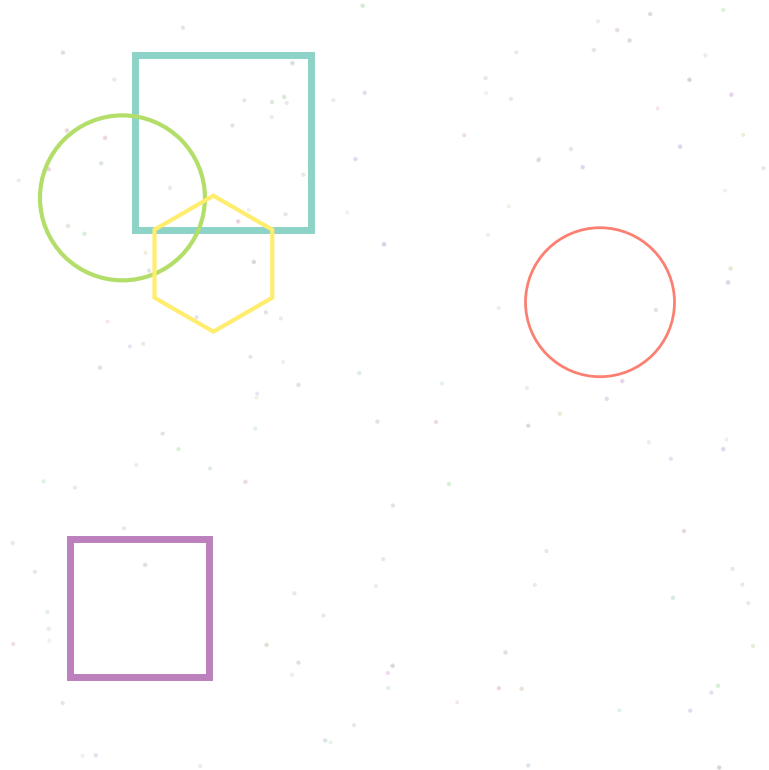[{"shape": "square", "thickness": 2.5, "radius": 0.57, "center": [0.29, 0.815]}, {"shape": "circle", "thickness": 1, "radius": 0.48, "center": [0.779, 0.608]}, {"shape": "circle", "thickness": 1.5, "radius": 0.54, "center": [0.159, 0.743]}, {"shape": "square", "thickness": 2.5, "radius": 0.45, "center": [0.181, 0.21]}, {"shape": "hexagon", "thickness": 1.5, "radius": 0.44, "center": [0.277, 0.658]}]